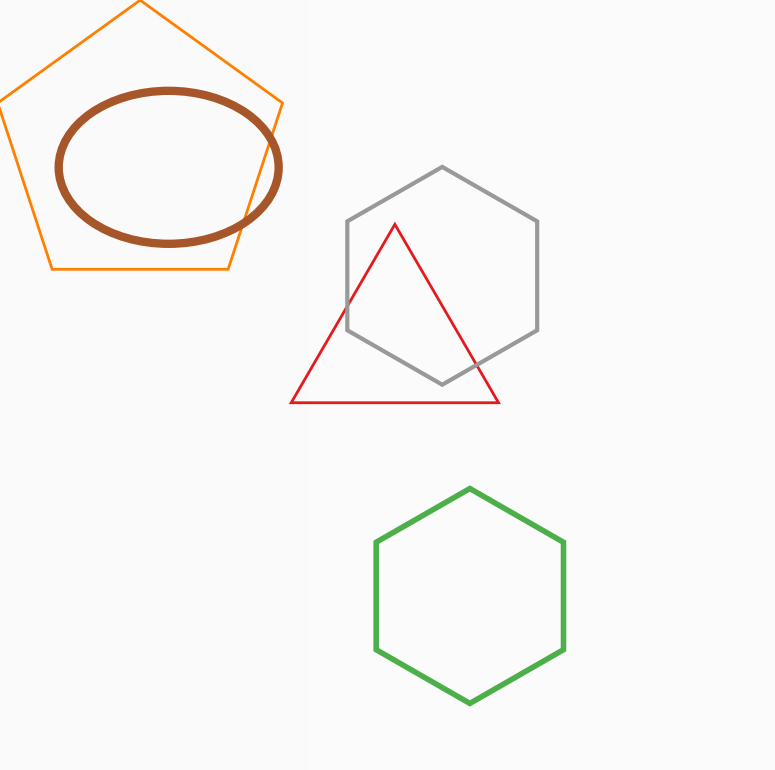[{"shape": "triangle", "thickness": 1, "radius": 0.77, "center": [0.51, 0.554]}, {"shape": "hexagon", "thickness": 2, "radius": 0.7, "center": [0.606, 0.226]}, {"shape": "pentagon", "thickness": 1, "radius": 0.97, "center": [0.181, 0.807]}, {"shape": "oval", "thickness": 3, "radius": 0.71, "center": [0.218, 0.783]}, {"shape": "hexagon", "thickness": 1.5, "radius": 0.71, "center": [0.571, 0.642]}]